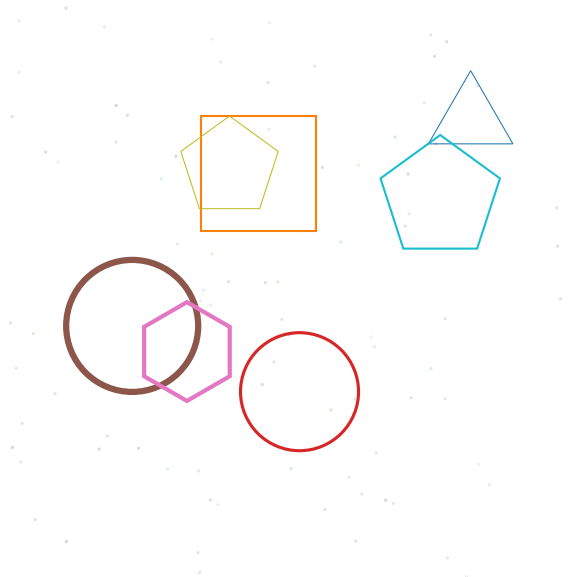[{"shape": "triangle", "thickness": 0.5, "radius": 0.42, "center": [0.815, 0.792]}, {"shape": "square", "thickness": 1, "radius": 0.5, "center": [0.447, 0.698]}, {"shape": "circle", "thickness": 1.5, "radius": 0.51, "center": [0.519, 0.321]}, {"shape": "circle", "thickness": 3, "radius": 0.57, "center": [0.229, 0.435]}, {"shape": "hexagon", "thickness": 2, "radius": 0.43, "center": [0.324, 0.39]}, {"shape": "pentagon", "thickness": 0.5, "radius": 0.44, "center": [0.397, 0.71]}, {"shape": "pentagon", "thickness": 1, "radius": 0.54, "center": [0.762, 0.657]}]